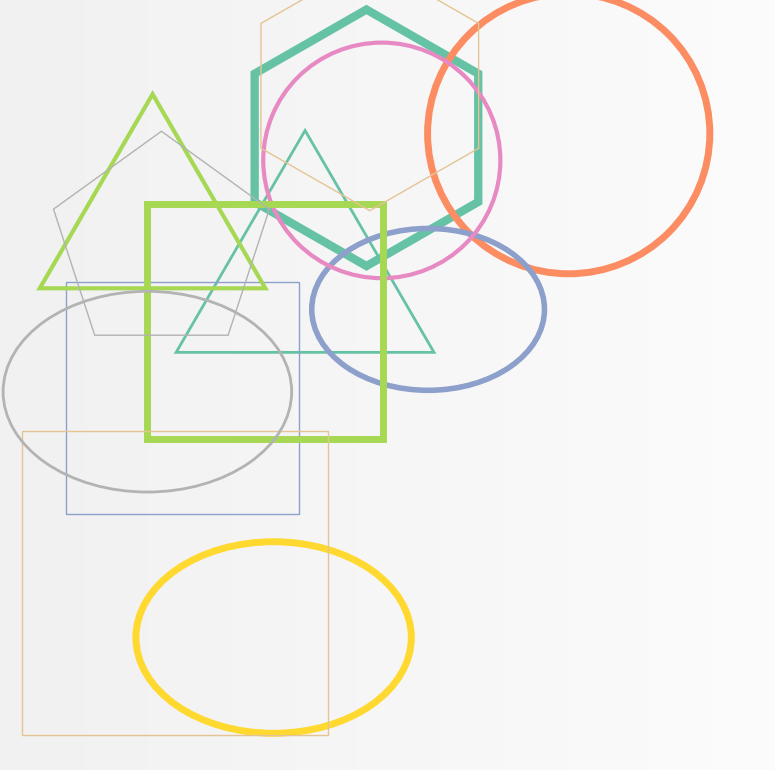[{"shape": "triangle", "thickness": 1, "radius": 0.96, "center": [0.394, 0.638]}, {"shape": "hexagon", "thickness": 3, "radius": 0.83, "center": [0.473, 0.821]}, {"shape": "circle", "thickness": 2.5, "radius": 0.91, "center": [0.734, 0.827]}, {"shape": "square", "thickness": 0.5, "radius": 0.75, "center": [0.236, 0.483]}, {"shape": "oval", "thickness": 2, "radius": 0.75, "center": [0.552, 0.598]}, {"shape": "circle", "thickness": 1.5, "radius": 0.76, "center": [0.493, 0.792]}, {"shape": "triangle", "thickness": 1.5, "radius": 0.84, "center": [0.197, 0.71]}, {"shape": "square", "thickness": 2.5, "radius": 0.76, "center": [0.342, 0.582]}, {"shape": "oval", "thickness": 2.5, "radius": 0.89, "center": [0.353, 0.172]}, {"shape": "square", "thickness": 0.5, "radius": 0.99, "center": [0.226, 0.243]}, {"shape": "hexagon", "thickness": 0.5, "radius": 0.81, "center": [0.477, 0.889]}, {"shape": "oval", "thickness": 1, "radius": 0.93, "center": [0.19, 0.491]}, {"shape": "pentagon", "thickness": 0.5, "radius": 0.73, "center": [0.208, 0.683]}]